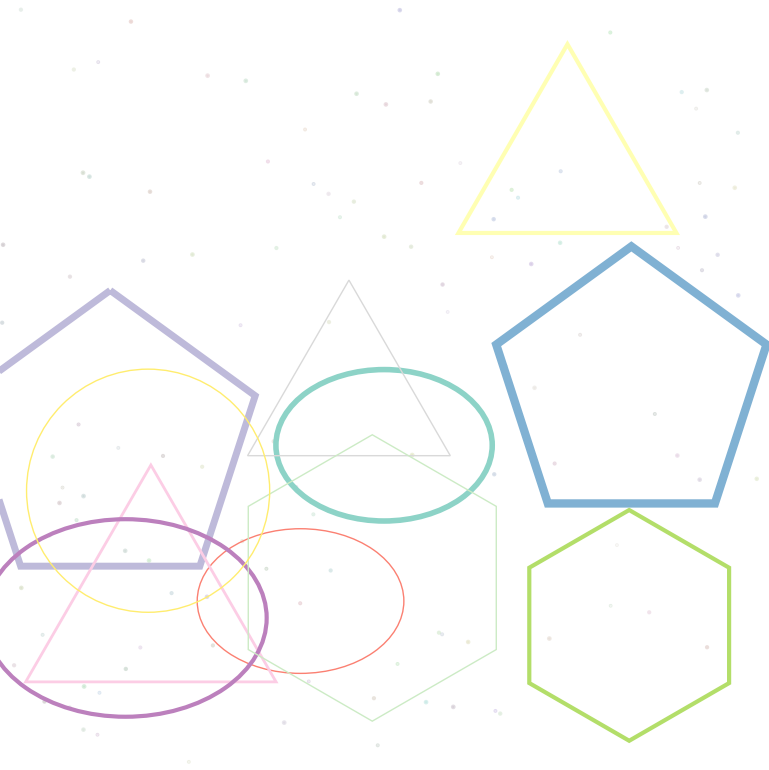[{"shape": "oval", "thickness": 2, "radius": 0.7, "center": [0.499, 0.422]}, {"shape": "triangle", "thickness": 1.5, "radius": 0.82, "center": [0.737, 0.779]}, {"shape": "pentagon", "thickness": 2.5, "radius": 0.99, "center": [0.143, 0.425]}, {"shape": "oval", "thickness": 0.5, "radius": 0.67, "center": [0.39, 0.219]}, {"shape": "pentagon", "thickness": 3, "radius": 0.92, "center": [0.82, 0.495]}, {"shape": "hexagon", "thickness": 1.5, "radius": 0.75, "center": [0.817, 0.188]}, {"shape": "triangle", "thickness": 1, "radius": 0.94, "center": [0.196, 0.208]}, {"shape": "triangle", "thickness": 0.5, "radius": 0.76, "center": [0.453, 0.484]}, {"shape": "oval", "thickness": 1.5, "radius": 0.92, "center": [0.163, 0.197]}, {"shape": "hexagon", "thickness": 0.5, "radius": 0.93, "center": [0.483, 0.249]}, {"shape": "circle", "thickness": 0.5, "radius": 0.79, "center": [0.192, 0.363]}]